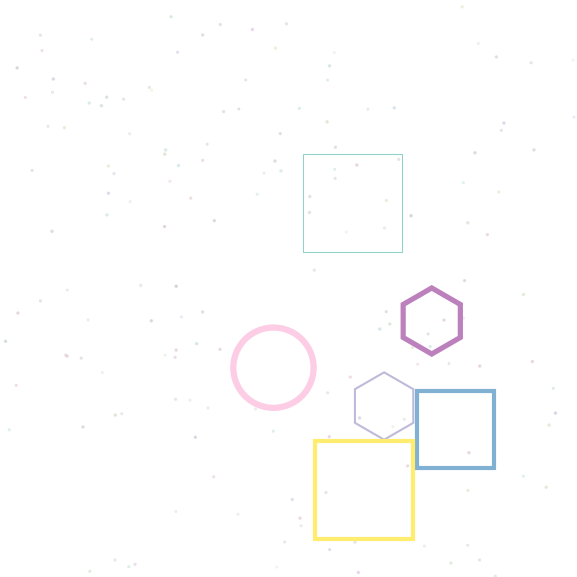[{"shape": "square", "thickness": 0.5, "radius": 0.43, "center": [0.61, 0.648]}, {"shape": "hexagon", "thickness": 1, "radius": 0.29, "center": [0.665, 0.296]}, {"shape": "square", "thickness": 2, "radius": 0.33, "center": [0.789, 0.255]}, {"shape": "circle", "thickness": 3, "radius": 0.35, "center": [0.474, 0.362]}, {"shape": "hexagon", "thickness": 2.5, "radius": 0.29, "center": [0.748, 0.443]}, {"shape": "square", "thickness": 2, "radius": 0.43, "center": [0.63, 0.151]}]